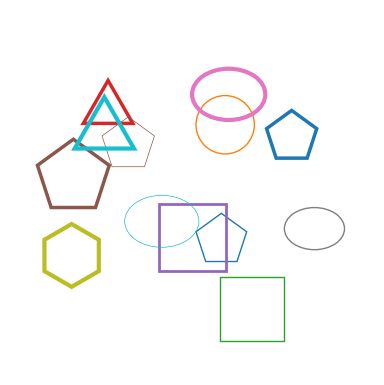[{"shape": "pentagon", "thickness": 1, "radius": 0.35, "center": [0.575, 0.377]}, {"shape": "pentagon", "thickness": 2.5, "radius": 0.34, "center": [0.758, 0.645]}, {"shape": "circle", "thickness": 1, "radius": 0.38, "center": [0.585, 0.676]}, {"shape": "square", "thickness": 1, "radius": 0.41, "center": [0.655, 0.197]}, {"shape": "triangle", "thickness": 2.5, "radius": 0.37, "center": [0.281, 0.717]}, {"shape": "square", "thickness": 2, "radius": 0.43, "center": [0.501, 0.382]}, {"shape": "pentagon", "thickness": 2.5, "radius": 0.49, "center": [0.191, 0.54]}, {"shape": "pentagon", "thickness": 0.5, "radius": 0.36, "center": [0.333, 0.625]}, {"shape": "oval", "thickness": 3, "radius": 0.48, "center": [0.594, 0.755]}, {"shape": "oval", "thickness": 1, "radius": 0.39, "center": [0.817, 0.406]}, {"shape": "hexagon", "thickness": 3, "radius": 0.41, "center": [0.186, 0.337]}, {"shape": "oval", "thickness": 0.5, "radius": 0.48, "center": [0.42, 0.425]}, {"shape": "triangle", "thickness": 3, "radius": 0.44, "center": [0.271, 0.659]}]